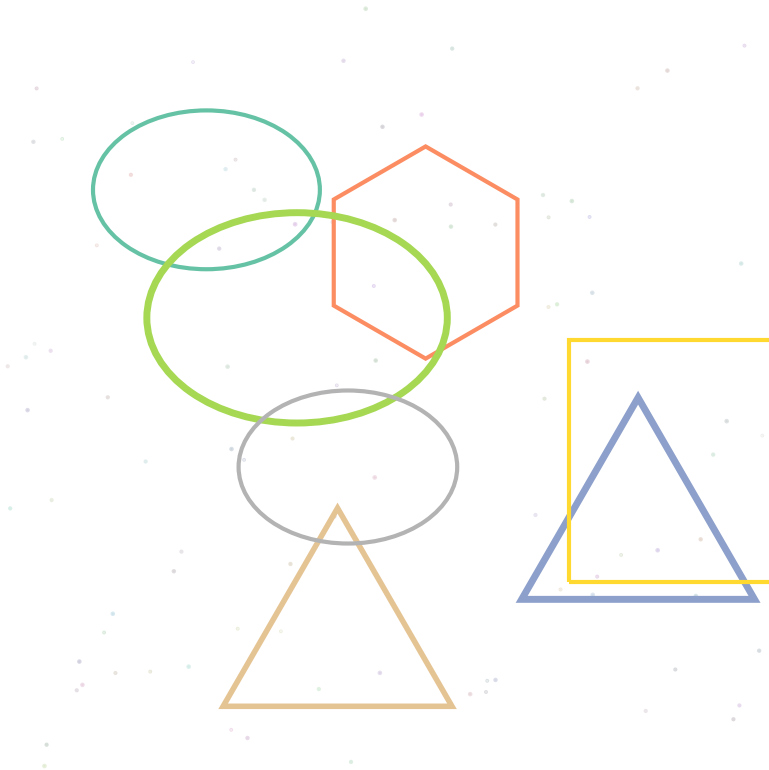[{"shape": "oval", "thickness": 1.5, "radius": 0.74, "center": [0.268, 0.753]}, {"shape": "hexagon", "thickness": 1.5, "radius": 0.69, "center": [0.553, 0.672]}, {"shape": "triangle", "thickness": 2.5, "radius": 0.87, "center": [0.829, 0.309]}, {"shape": "oval", "thickness": 2.5, "radius": 0.98, "center": [0.386, 0.587]}, {"shape": "square", "thickness": 1.5, "radius": 0.79, "center": [0.896, 0.401]}, {"shape": "triangle", "thickness": 2, "radius": 0.86, "center": [0.438, 0.169]}, {"shape": "oval", "thickness": 1.5, "radius": 0.71, "center": [0.452, 0.393]}]